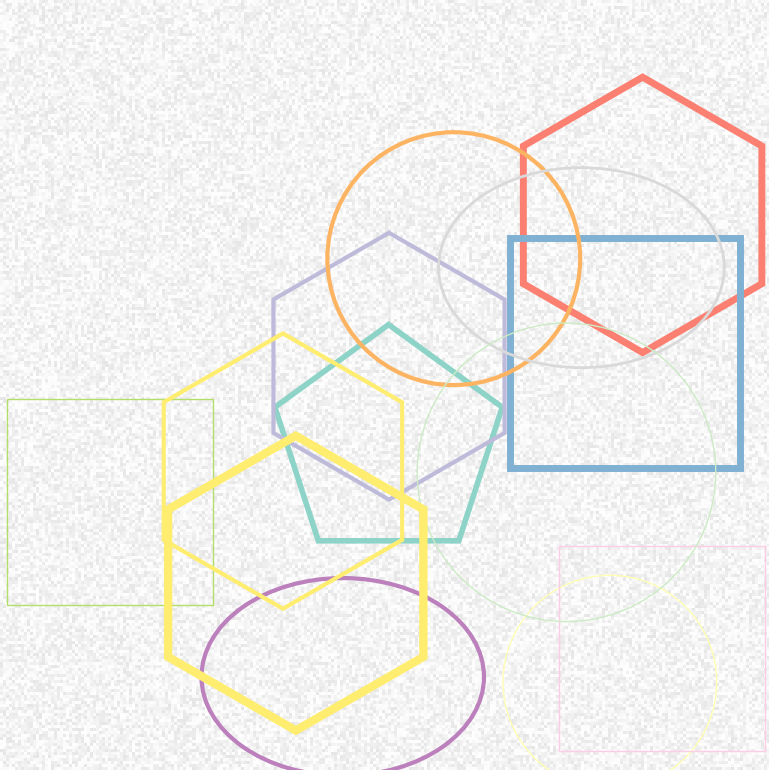[{"shape": "pentagon", "thickness": 2, "radius": 0.78, "center": [0.505, 0.423]}, {"shape": "circle", "thickness": 0.5, "radius": 0.69, "center": [0.792, 0.114]}, {"shape": "hexagon", "thickness": 1.5, "radius": 0.87, "center": [0.505, 0.524]}, {"shape": "hexagon", "thickness": 2.5, "radius": 0.89, "center": [0.835, 0.721]}, {"shape": "square", "thickness": 2.5, "radius": 0.75, "center": [0.811, 0.542]}, {"shape": "circle", "thickness": 1.5, "radius": 0.82, "center": [0.589, 0.664]}, {"shape": "square", "thickness": 0.5, "radius": 0.67, "center": [0.143, 0.348]}, {"shape": "square", "thickness": 0.5, "radius": 0.67, "center": [0.86, 0.158]}, {"shape": "oval", "thickness": 1, "radius": 0.93, "center": [0.755, 0.652]}, {"shape": "oval", "thickness": 1.5, "radius": 0.92, "center": [0.445, 0.121]}, {"shape": "circle", "thickness": 0.5, "radius": 0.97, "center": [0.736, 0.387]}, {"shape": "hexagon", "thickness": 3, "radius": 0.96, "center": [0.384, 0.243]}, {"shape": "hexagon", "thickness": 1.5, "radius": 0.89, "center": [0.367, 0.388]}]